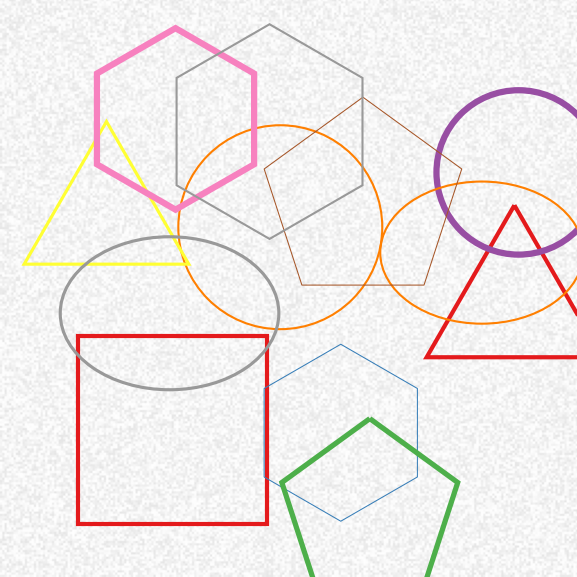[{"shape": "square", "thickness": 2, "radius": 0.82, "center": [0.298, 0.255]}, {"shape": "triangle", "thickness": 2, "radius": 0.88, "center": [0.891, 0.468]}, {"shape": "hexagon", "thickness": 0.5, "radius": 0.77, "center": [0.59, 0.25]}, {"shape": "pentagon", "thickness": 2.5, "radius": 0.8, "center": [0.64, 0.114]}, {"shape": "circle", "thickness": 3, "radius": 0.71, "center": [0.898, 0.701]}, {"shape": "oval", "thickness": 1, "radius": 0.88, "center": [0.834, 0.562]}, {"shape": "circle", "thickness": 1, "radius": 0.88, "center": [0.485, 0.606]}, {"shape": "triangle", "thickness": 1.5, "radius": 0.82, "center": [0.184, 0.624]}, {"shape": "pentagon", "thickness": 0.5, "radius": 0.9, "center": [0.628, 0.651]}, {"shape": "hexagon", "thickness": 3, "radius": 0.79, "center": [0.304, 0.793]}, {"shape": "oval", "thickness": 1.5, "radius": 0.95, "center": [0.294, 0.457]}, {"shape": "hexagon", "thickness": 1, "radius": 0.93, "center": [0.467, 0.771]}]